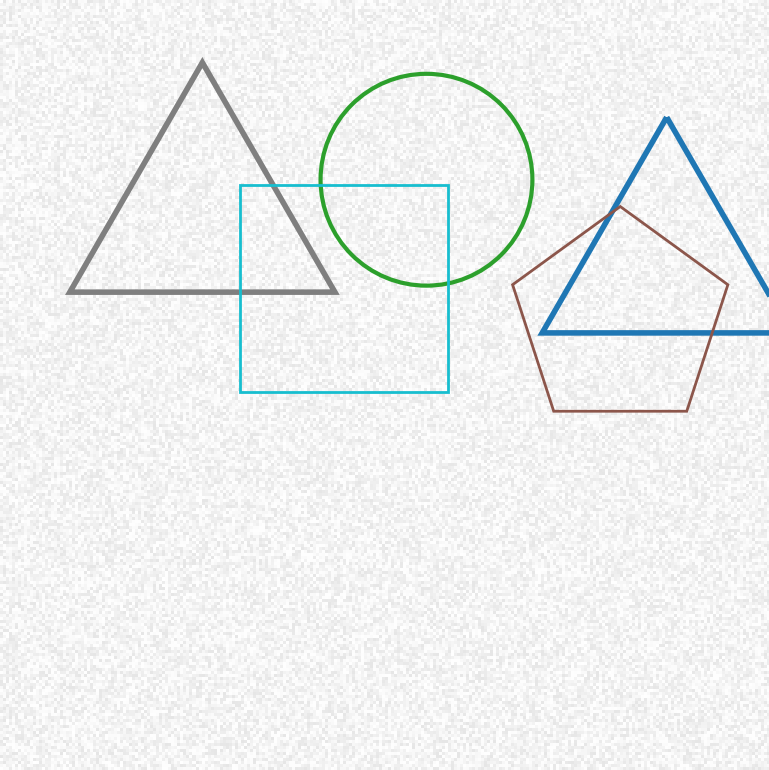[{"shape": "triangle", "thickness": 2, "radius": 0.93, "center": [0.866, 0.661]}, {"shape": "circle", "thickness": 1.5, "radius": 0.69, "center": [0.554, 0.767]}, {"shape": "pentagon", "thickness": 1, "radius": 0.73, "center": [0.805, 0.585]}, {"shape": "triangle", "thickness": 2, "radius": 0.99, "center": [0.263, 0.72]}, {"shape": "square", "thickness": 1, "radius": 0.67, "center": [0.447, 0.626]}]